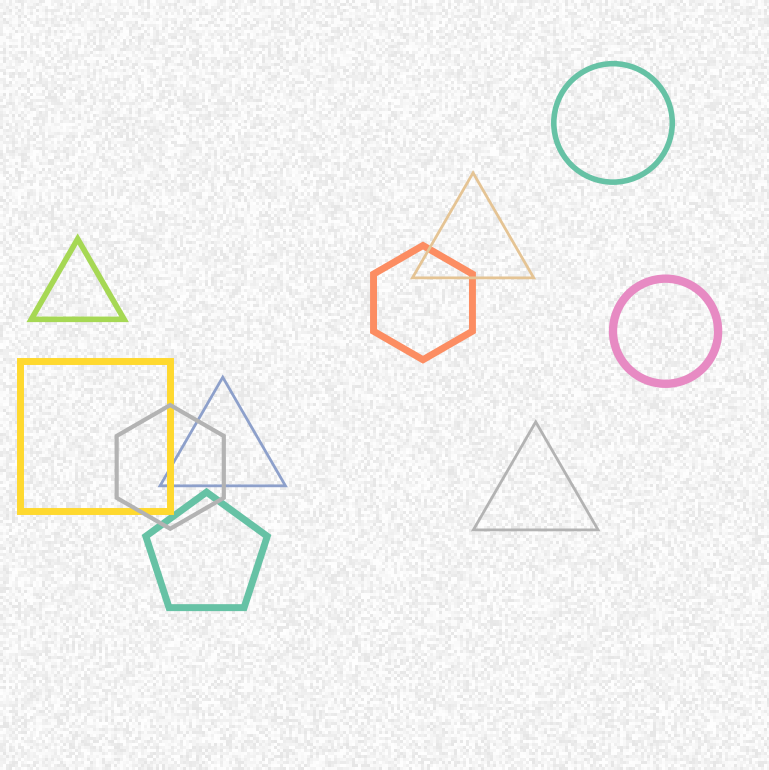[{"shape": "circle", "thickness": 2, "radius": 0.38, "center": [0.796, 0.84]}, {"shape": "pentagon", "thickness": 2.5, "radius": 0.41, "center": [0.268, 0.278]}, {"shape": "hexagon", "thickness": 2.5, "radius": 0.37, "center": [0.549, 0.607]}, {"shape": "triangle", "thickness": 1, "radius": 0.47, "center": [0.289, 0.416]}, {"shape": "circle", "thickness": 3, "radius": 0.34, "center": [0.864, 0.57]}, {"shape": "triangle", "thickness": 2, "radius": 0.35, "center": [0.101, 0.62]}, {"shape": "square", "thickness": 2.5, "radius": 0.49, "center": [0.123, 0.433]}, {"shape": "triangle", "thickness": 1, "radius": 0.45, "center": [0.614, 0.685]}, {"shape": "hexagon", "thickness": 1.5, "radius": 0.4, "center": [0.221, 0.394]}, {"shape": "triangle", "thickness": 1, "radius": 0.47, "center": [0.696, 0.359]}]